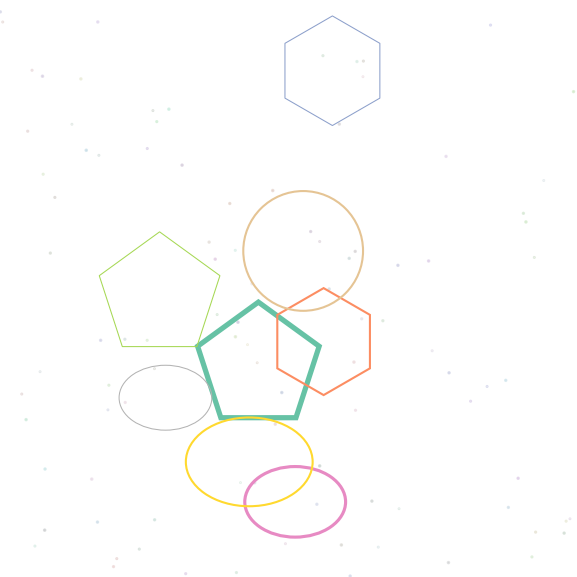[{"shape": "pentagon", "thickness": 2.5, "radius": 0.55, "center": [0.447, 0.365]}, {"shape": "hexagon", "thickness": 1, "radius": 0.46, "center": [0.56, 0.408]}, {"shape": "hexagon", "thickness": 0.5, "radius": 0.47, "center": [0.576, 0.877]}, {"shape": "oval", "thickness": 1.5, "radius": 0.44, "center": [0.511, 0.13]}, {"shape": "pentagon", "thickness": 0.5, "radius": 0.55, "center": [0.276, 0.488]}, {"shape": "oval", "thickness": 1, "radius": 0.55, "center": [0.432, 0.199]}, {"shape": "circle", "thickness": 1, "radius": 0.52, "center": [0.525, 0.565]}, {"shape": "oval", "thickness": 0.5, "radius": 0.4, "center": [0.286, 0.31]}]